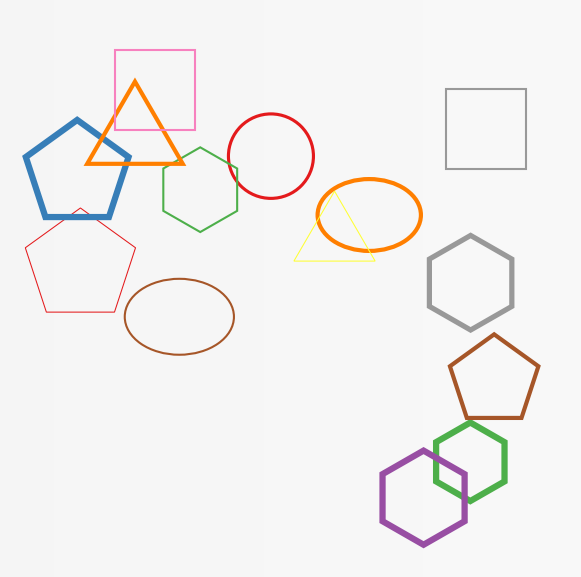[{"shape": "pentagon", "thickness": 0.5, "radius": 0.5, "center": [0.138, 0.539]}, {"shape": "circle", "thickness": 1.5, "radius": 0.37, "center": [0.466, 0.729]}, {"shape": "pentagon", "thickness": 3, "radius": 0.46, "center": [0.133, 0.698]}, {"shape": "hexagon", "thickness": 1, "radius": 0.37, "center": [0.345, 0.671]}, {"shape": "hexagon", "thickness": 3, "radius": 0.34, "center": [0.809, 0.2]}, {"shape": "hexagon", "thickness": 3, "radius": 0.41, "center": [0.729, 0.137]}, {"shape": "triangle", "thickness": 2, "radius": 0.47, "center": [0.232, 0.763]}, {"shape": "oval", "thickness": 2, "radius": 0.44, "center": [0.635, 0.627]}, {"shape": "triangle", "thickness": 0.5, "radius": 0.4, "center": [0.576, 0.587]}, {"shape": "oval", "thickness": 1, "radius": 0.47, "center": [0.309, 0.451]}, {"shape": "pentagon", "thickness": 2, "radius": 0.4, "center": [0.85, 0.34]}, {"shape": "square", "thickness": 1, "radius": 0.35, "center": [0.266, 0.843]}, {"shape": "hexagon", "thickness": 2.5, "radius": 0.41, "center": [0.81, 0.51]}, {"shape": "square", "thickness": 1, "radius": 0.35, "center": [0.836, 0.776]}]